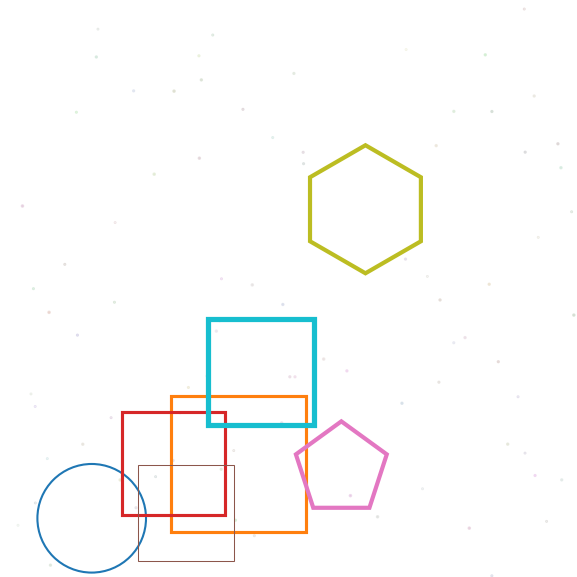[{"shape": "circle", "thickness": 1, "radius": 0.47, "center": [0.159, 0.102]}, {"shape": "square", "thickness": 1.5, "radius": 0.58, "center": [0.413, 0.196]}, {"shape": "square", "thickness": 1.5, "radius": 0.45, "center": [0.3, 0.197]}, {"shape": "square", "thickness": 0.5, "radius": 0.41, "center": [0.322, 0.111]}, {"shape": "pentagon", "thickness": 2, "radius": 0.41, "center": [0.591, 0.187]}, {"shape": "hexagon", "thickness": 2, "radius": 0.55, "center": [0.633, 0.637]}, {"shape": "square", "thickness": 2.5, "radius": 0.46, "center": [0.452, 0.355]}]